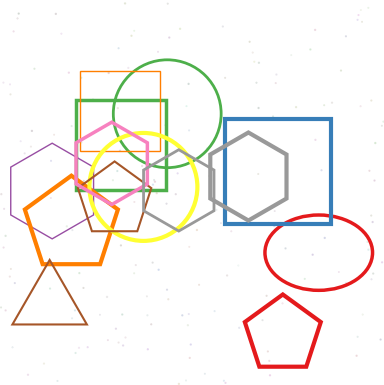[{"shape": "oval", "thickness": 2.5, "radius": 0.7, "center": [0.828, 0.344]}, {"shape": "pentagon", "thickness": 3, "radius": 0.52, "center": [0.735, 0.131]}, {"shape": "square", "thickness": 3, "radius": 0.69, "center": [0.723, 0.555]}, {"shape": "circle", "thickness": 2, "radius": 0.7, "center": [0.434, 0.705]}, {"shape": "square", "thickness": 2.5, "radius": 0.59, "center": [0.314, 0.623]}, {"shape": "hexagon", "thickness": 1, "radius": 0.62, "center": [0.135, 0.504]}, {"shape": "square", "thickness": 1, "radius": 0.52, "center": [0.312, 0.712]}, {"shape": "pentagon", "thickness": 3, "radius": 0.64, "center": [0.185, 0.417]}, {"shape": "circle", "thickness": 3, "radius": 0.7, "center": [0.372, 0.514]}, {"shape": "pentagon", "thickness": 1.5, "radius": 0.5, "center": [0.298, 0.48]}, {"shape": "triangle", "thickness": 1.5, "radius": 0.56, "center": [0.129, 0.213]}, {"shape": "hexagon", "thickness": 2.5, "radius": 0.53, "center": [0.29, 0.576]}, {"shape": "hexagon", "thickness": 3, "radius": 0.57, "center": [0.645, 0.542]}, {"shape": "hexagon", "thickness": 2, "radius": 0.53, "center": [0.464, 0.506]}]